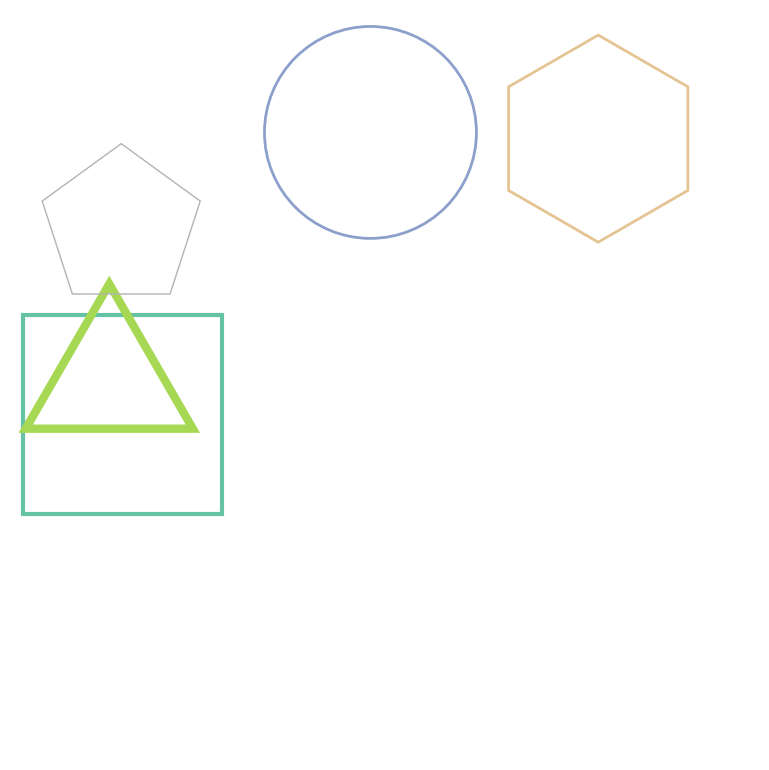[{"shape": "square", "thickness": 1.5, "radius": 0.65, "center": [0.159, 0.461]}, {"shape": "circle", "thickness": 1, "radius": 0.69, "center": [0.481, 0.828]}, {"shape": "triangle", "thickness": 3, "radius": 0.63, "center": [0.142, 0.506]}, {"shape": "hexagon", "thickness": 1, "radius": 0.67, "center": [0.777, 0.82]}, {"shape": "pentagon", "thickness": 0.5, "radius": 0.54, "center": [0.157, 0.706]}]